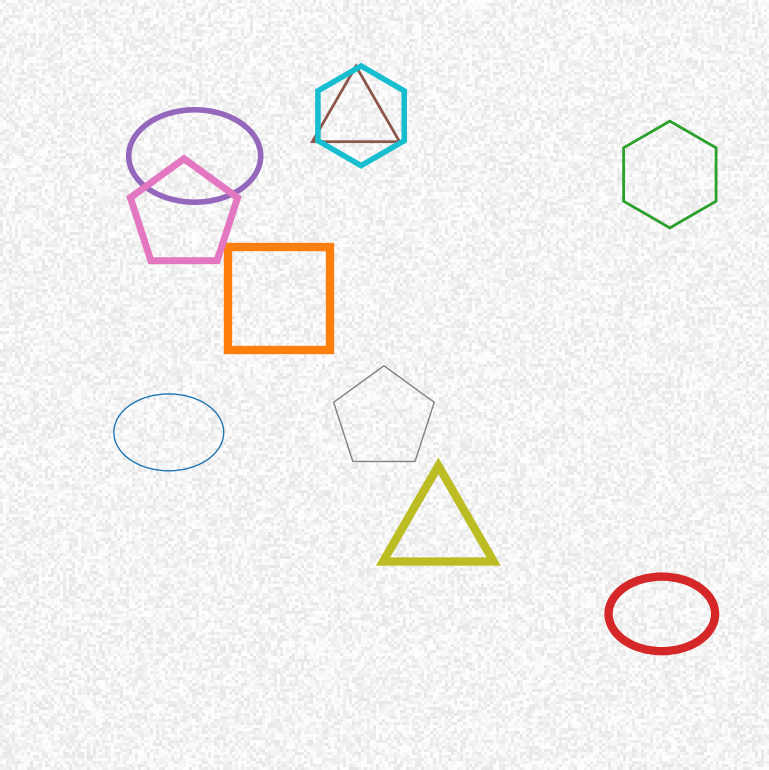[{"shape": "oval", "thickness": 0.5, "radius": 0.36, "center": [0.219, 0.438]}, {"shape": "square", "thickness": 3, "radius": 0.33, "center": [0.362, 0.612]}, {"shape": "hexagon", "thickness": 1, "radius": 0.35, "center": [0.87, 0.773]}, {"shape": "oval", "thickness": 3, "radius": 0.35, "center": [0.86, 0.203]}, {"shape": "oval", "thickness": 2, "radius": 0.43, "center": [0.253, 0.797]}, {"shape": "triangle", "thickness": 1, "radius": 0.33, "center": [0.462, 0.849]}, {"shape": "pentagon", "thickness": 2.5, "radius": 0.37, "center": [0.239, 0.721]}, {"shape": "pentagon", "thickness": 0.5, "radius": 0.34, "center": [0.499, 0.456]}, {"shape": "triangle", "thickness": 3, "radius": 0.41, "center": [0.569, 0.312]}, {"shape": "hexagon", "thickness": 2, "radius": 0.32, "center": [0.469, 0.85]}]